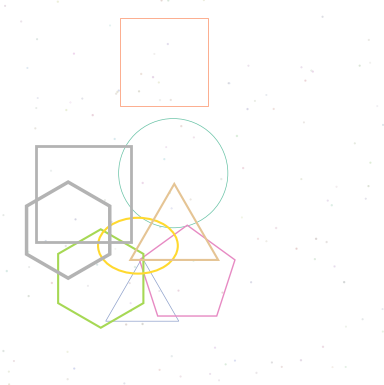[{"shape": "circle", "thickness": 0.5, "radius": 0.71, "center": [0.45, 0.55]}, {"shape": "square", "thickness": 0.5, "radius": 0.57, "center": [0.425, 0.839]}, {"shape": "triangle", "thickness": 0.5, "radius": 0.55, "center": [0.369, 0.221]}, {"shape": "pentagon", "thickness": 1, "radius": 0.65, "center": [0.486, 0.285]}, {"shape": "hexagon", "thickness": 1.5, "radius": 0.64, "center": [0.262, 0.277]}, {"shape": "oval", "thickness": 1.5, "radius": 0.52, "center": [0.358, 0.362]}, {"shape": "triangle", "thickness": 1.5, "radius": 0.66, "center": [0.453, 0.391]}, {"shape": "hexagon", "thickness": 2.5, "radius": 0.62, "center": [0.177, 0.402]}, {"shape": "square", "thickness": 2, "radius": 0.62, "center": [0.217, 0.495]}]